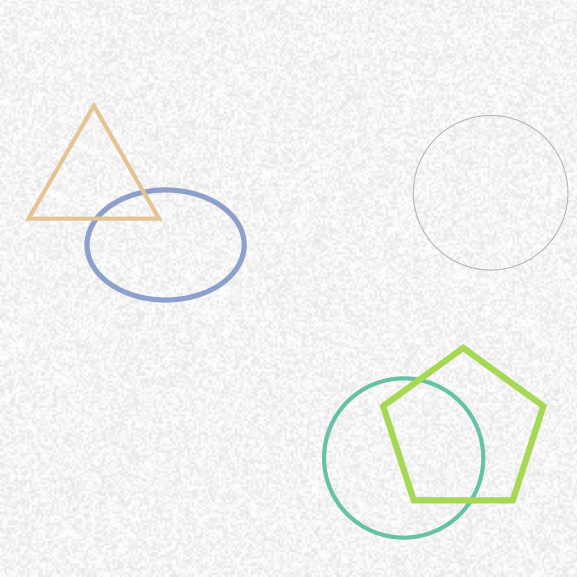[{"shape": "circle", "thickness": 2, "radius": 0.69, "center": [0.699, 0.206]}, {"shape": "oval", "thickness": 2.5, "radius": 0.68, "center": [0.287, 0.575]}, {"shape": "pentagon", "thickness": 3, "radius": 0.73, "center": [0.802, 0.251]}, {"shape": "triangle", "thickness": 2, "radius": 0.65, "center": [0.163, 0.686]}, {"shape": "circle", "thickness": 0.5, "radius": 0.67, "center": [0.85, 0.665]}]